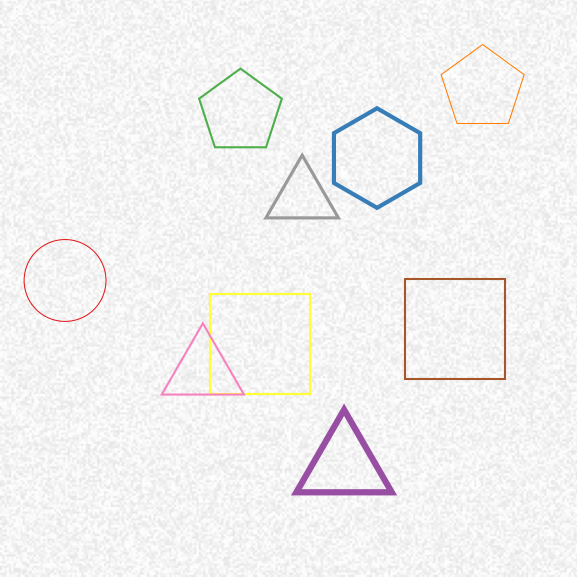[{"shape": "circle", "thickness": 0.5, "radius": 0.35, "center": [0.113, 0.513]}, {"shape": "hexagon", "thickness": 2, "radius": 0.43, "center": [0.653, 0.725]}, {"shape": "pentagon", "thickness": 1, "radius": 0.38, "center": [0.416, 0.805]}, {"shape": "triangle", "thickness": 3, "radius": 0.48, "center": [0.596, 0.194]}, {"shape": "pentagon", "thickness": 0.5, "radius": 0.38, "center": [0.836, 0.846]}, {"shape": "square", "thickness": 1, "radius": 0.43, "center": [0.45, 0.403]}, {"shape": "square", "thickness": 1, "radius": 0.43, "center": [0.787, 0.43]}, {"shape": "triangle", "thickness": 1, "radius": 0.41, "center": [0.351, 0.357]}, {"shape": "triangle", "thickness": 1.5, "radius": 0.36, "center": [0.523, 0.658]}]